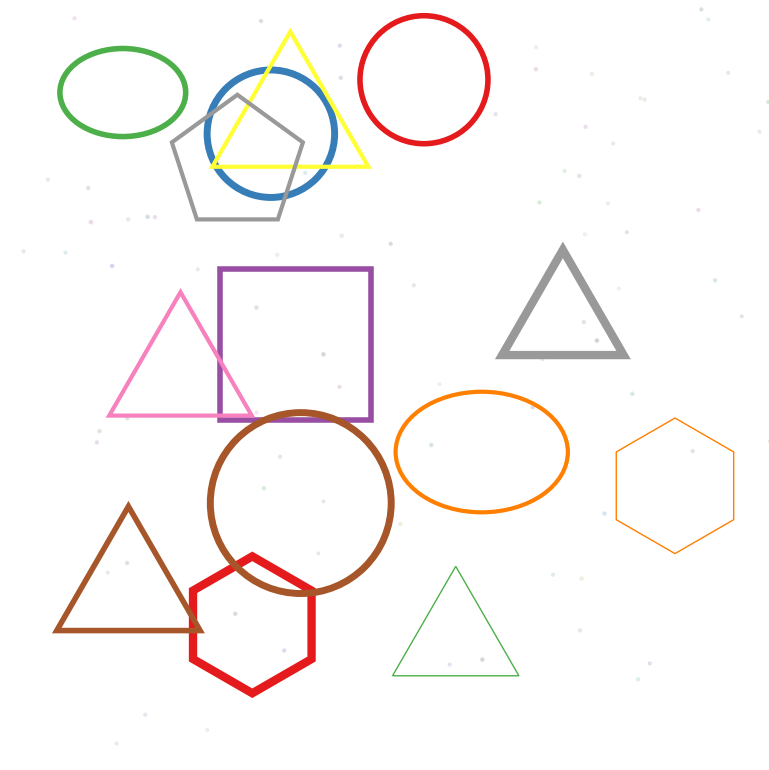[{"shape": "circle", "thickness": 2, "radius": 0.42, "center": [0.551, 0.896]}, {"shape": "hexagon", "thickness": 3, "radius": 0.44, "center": [0.328, 0.189]}, {"shape": "circle", "thickness": 2.5, "radius": 0.41, "center": [0.352, 0.826]}, {"shape": "oval", "thickness": 2, "radius": 0.41, "center": [0.159, 0.88]}, {"shape": "triangle", "thickness": 0.5, "radius": 0.47, "center": [0.592, 0.17]}, {"shape": "square", "thickness": 2, "radius": 0.49, "center": [0.384, 0.553]}, {"shape": "hexagon", "thickness": 0.5, "radius": 0.44, "center": [0.877, 0.369]}, {"shape": "oval", "thickness": 1.5, "radius": 0.56, "center": [0.626, 0.413]}, {"shape": "triangle", "thickness": 1.5, "radius": 0.58, "center": [0.377, 0.842]}, {"shape": "triangle", "thickness": 2, "radius": 0.54, "center": [0.167, 0.235]}, {"shape": "circle", "thickness": 2.5, "radius": 0.59, "center": [0.391, 0.347]}, {"shape": "triangle", "thickness": 1.5, "radius": 0.53, "center": [0.234, 0.514]}, {"shape": "triangle", "thickness": 3, "radius": 0.46, "center": [0.731, 0.584]}, {"shape": "pentagon", "thickness": 1.5, "radius": 0.45, "center": [0.308, 0.787]}]